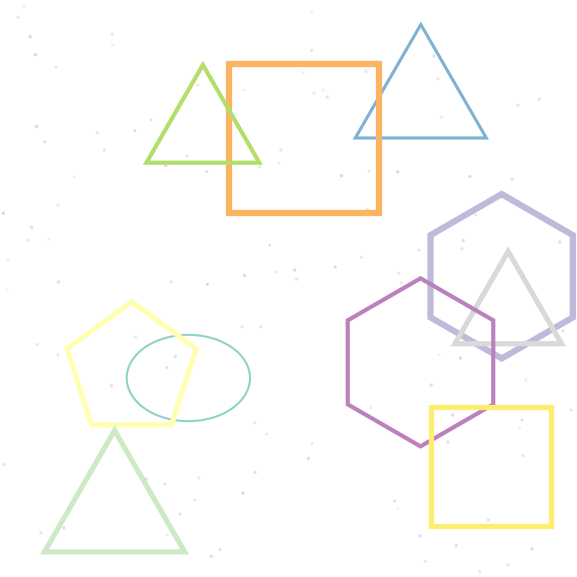[{"shape": "oval", "thickness": 1, "radius": 0.53, "center": [0.326, 0.345]}, {"shape": "pentagon", "thickness": 2.5, "radius": 0.59, "center": [0.228, 0.359]}, {"shape": "hexagon", "thickness": 3, "radius": 0.71, "center": [0.869, 0.521]}, {"shape": "triangle", "thickness": 1.5, "radius": 0.65, "center": [0.729, 0.826]}, {"shape": "square", "thickness": 3, "radius": 0.65, "center": [0.526, 0.759]}, {"shape": "triangle", "thickness": 2, "radius": 0.56, "center": [0.351, 0.774]}, {"shape": "triangle", "thickness": 2.5, "radius": 0.53, "center": [0.88, 0.457]}, {"shape": "hexagon", "thickness": 2, "radius": 0.73, "center": [0.728, 0.372]}, {"shape": "triangle", "thickness": 2.5, "radius": 0.7, "center": [0.198, 0.114]}, {"shape": "square", "thickness": 2.5, "radius": 0.52, "center": [0.85, 0.191]}]